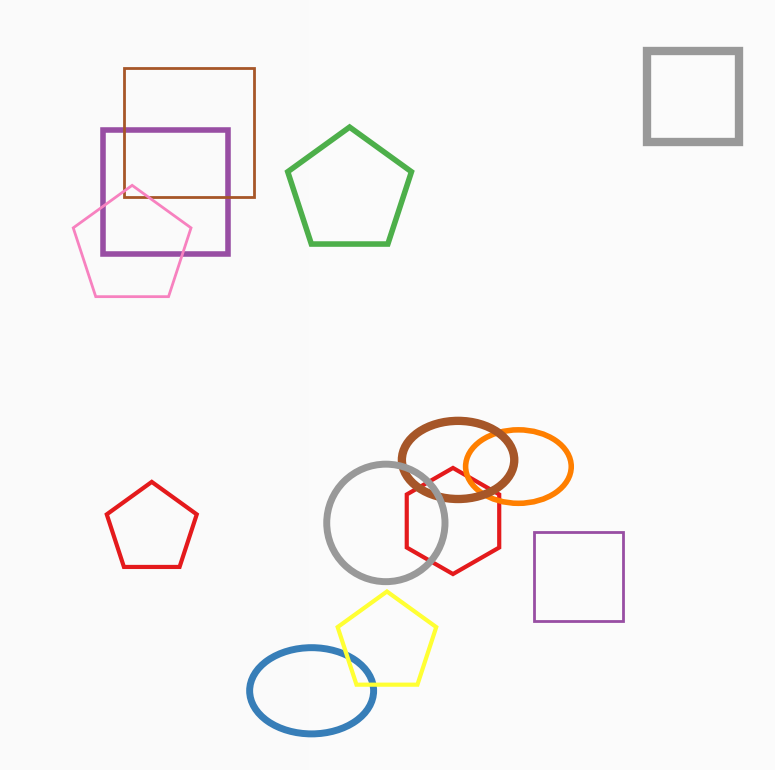[{"shape": "pentagon", "thickness": 1.5, "radius": 0.31, "center": [0.196, 0.313]}, {"shape": "hexagon", "thickness": 1.5, "radius": 0.34, "center": [0.584, 0.323]}, {"shape": "oval", "thickness": 2.5, "radius": 0.4, "center": [0.402, 0.103]}, {"shape": "pentagon", "thickness": 2, "radius": 0.42, "center": [0.451, 0.751]}, {"shape": "square", "thickness": 2, "radius": 0.4, "center": [0.213, 0.75]}, {"shape": "square", "thickness": 1, "radius": 0.29, "center": [0.746, 0.251]}, {"shape": "oval", "thickness": 2, "radius": 0.34, "center": [0.669, 0.394]}, {"shape": "pentagon", "thickness": 1.5, "radius": 0.33, "center": [0.499, 0.165]}, {"shape": "oval", "thickness": 3, "radius": 0.36, "center": [0.591, 0.403]}, {"shape": "square", "thickness": 1, "radius": 0.42, "center": [0.244, 0.828]}, {"shape": "pentagon", "thickness": 1, "radius": 0.4, "center": [0.171, 0.679]}, {"shape": "square", "thickness": 3, "radius": 0.3, "center": [0.894, 0.875]}, {"shape": "circle", "thickness": 2.5, "radius": 0.38, "center": [0.498, 0.321]}]